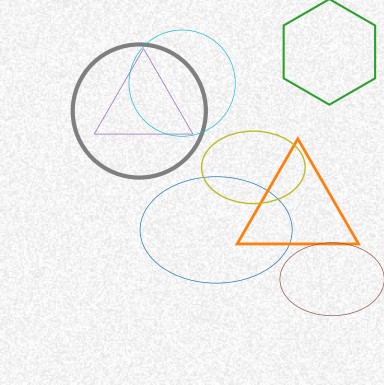[{"shape": "oval", "thickness": 0.5, "radius": 0.99, "center": [0.561, 0.403]}, {"shape": "triangle", "thickness": 2, "radius": 0.91, "center": [0.774, 0.457]}, {"shape": "hexagon", "thickness": 1.5, "radius": 0.69, "center": [0.856, 0.865]}, {"shape": "triangle", "thickness": 0.5, "radius": 0.74, "center": [0.373, 0.726]}, {"shape": "oval", "thickness": 0.5, "radius": 0.68, "center": [0.863, 0.275]}, {"shape": "circle", "thickness": 3, "radius": 0.86, "center": [0.362, 0.712]}, {"shape": "oval", "thickness": 1, "radius": 0.67, "center": [0.658, 0.565]}, {"shape": "circle", "thickness": 0.5, "radius": 0.69, "center": [0.473, 0.784]}]